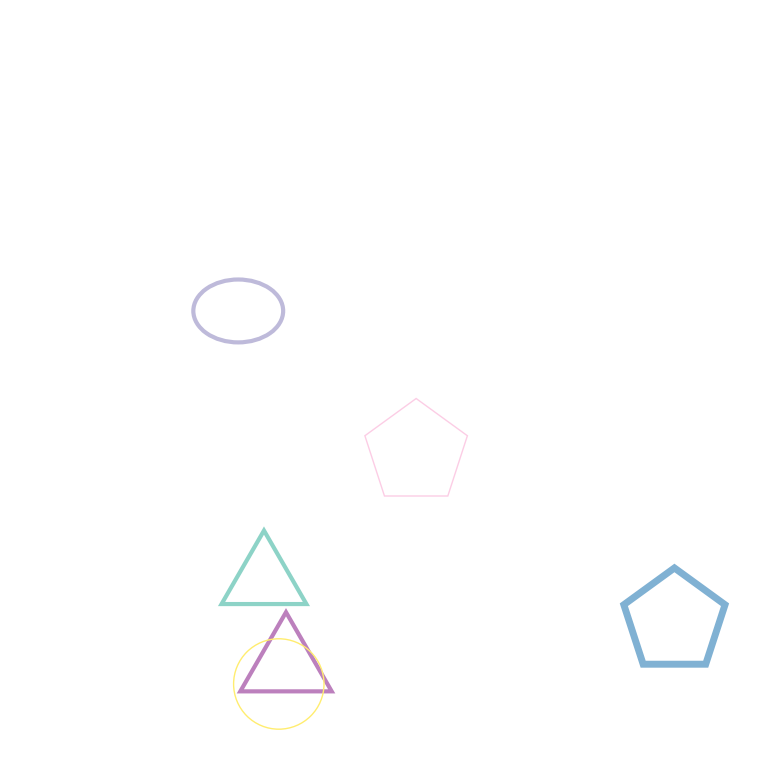[{"shape": "triangle", "thickness": 1.5, "radius": 0.32, "center": [0.343, 0.247]}, {"shape": "oval", "thickness": 1.5, "radius": 0.29, "center": [0.309, 0.596]}, {"shape": "pentagon", "thickness": 2.5, "radius": 0.35, "center": [0.876, 0.193]}, {"shape": "pentagon", "thickness": 0.5, "radius": 0.35, "center": [0.54, 0.412]}, {"shape": "triangle", "thickness": 1.5, "radius": 0.34, "center": [0.371, 0.136]}, {"shape": "circle", "thickness": 0.5, "radius": 0.29, "center": [0.362, 0.112]}]